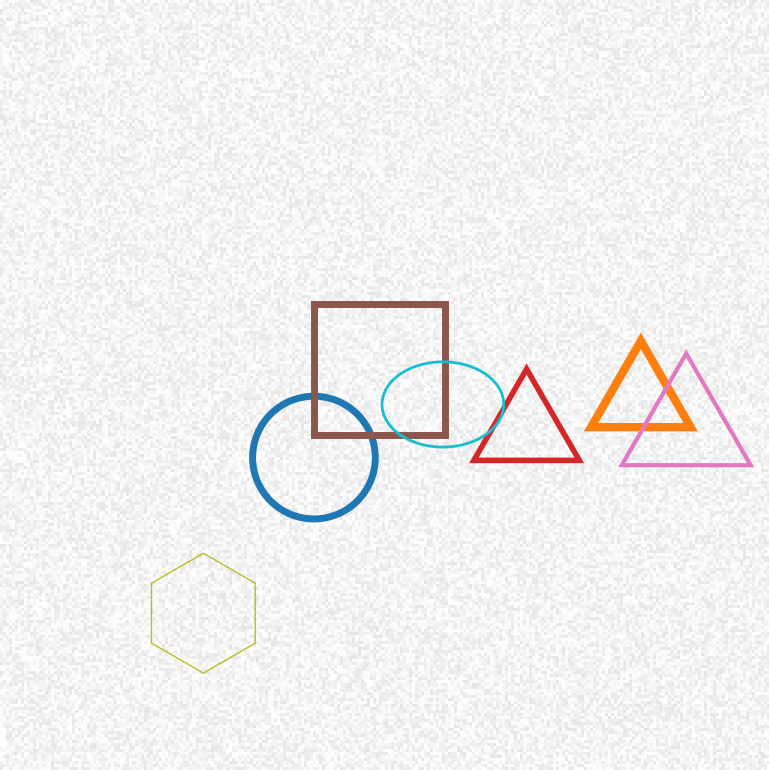[{"shape": "circle", "thickness": 2.5, "radius": 0.4, "center": [0.408, 0.406]}, {"shape": "triangle", "thickness": 3, "radius": 0.37, "center": [0.832, 0.483]}, {"shape": "triangle", "thickness": 2, "radius": 0.4, "center": [0.684, 0.442]}, {"shape": "square", "thickness": 2.5, "radius": 0.42, "center": [0.493, 0.52]}, {"shape": "triangle", "thickness": 1.5, "radius": 0.48, "center": [0.891, 0.444]}, {"shape": "hexagon", "thickness": 0.5, "radius": 0.39, "center": [0.264, 0.204]}, {"shape": "oval", "thickness": 1, "radius": 0.4, "center": [0.575, 0.475]}]